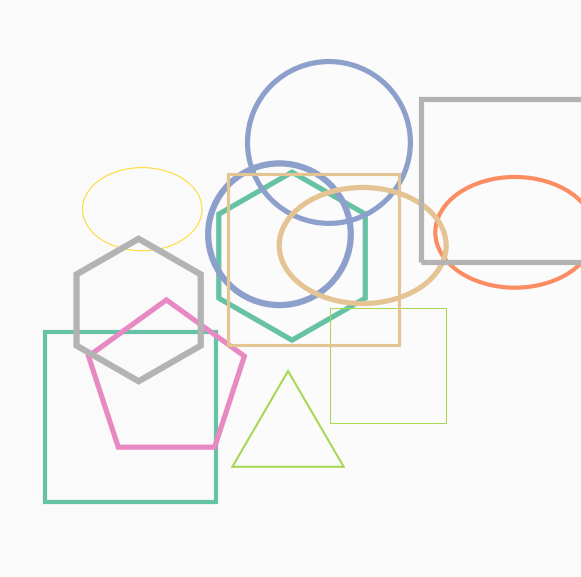[{"shape": "hexagon", "thickness": 2.5, "radius": 0.73, "center": [0.502, 0.556]}, {"shape": "square", "thickness": 2, "radius": 0.74, "center": [0.224, 0.277]}, {"shape": "oval", "thickness": 2, "radius": 0.68, "center": [0.886, 0.597]}, {"shape": "circle", "thickness": 2.5, "radius": 0.7, "center": [0.566, 0.752]}, {"shape": "circle", "thickness": 3, "radius": 0.61, "center": [0.481, 0.594]}, {"shape": "pentagon", "thickness": 2.5, "radius": 0.7, "center": [0.286, 0.339]}, {"shape": "square", "thickness": 0.5, "radius": 0.5, "center": [0.668, 0.366]}, {"shape": "triangle", "thickness": 1, "radius": 0.55, "center": [0.496, 0.246]}, {"shape": "oval", "thickness": 0.5, "radius": 0.51, "center": [0.245, 0.637]}, {"shape": "oval", "thickness": 2.5, "radius": 0.72, "center": [0.624, 0.574]}, {"shape": "square", "thickness": 1.5, "radius": 0.74, "center": [0.539, 0.55]}, {"shape": "square", "thickness": 2.5, "radius": 0.7, "center": [0.865, 0.686]}, {"shape": "hexagon", "thickness": 3, "radius": 0.62, "center": [0.239, 0.462]}]